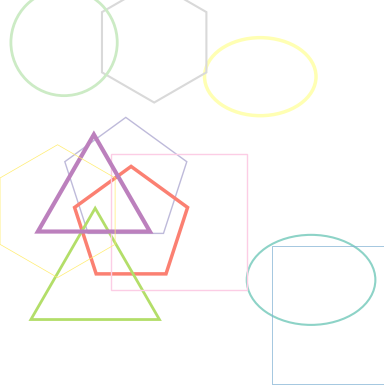[{"shape": "oval", "thickness": 1.5, "radius": 0.84, "center": [0.808, 0.273]}, {"shape": "oval", "thickness": 2.5, "radius": 0.72, "center": [0.676, 0.801]}, {"shape": "pentagon", "thickness": 1, "radius": 0.83, "center": [0.327, 0.529]}, {"shape": "pentagon", "thickness": 2.5, "radius": 0.77, "center": [0.34, 0.413]}, {"shape": "square", "thickness": 0.5, "radius": 0.9, "center": [0.885, 0.182]}, {"shape": "triangle", "thickness": 2, "radius": 0.96, "center": [0.247, 0.266]}, {"shape": "square", "thickness": 1, "radius": 0.88, "center": [0.465, 0.423]}, {"shape": "hexagon", "thickness": 1.5, "radius": 0.78, "center": [0.4, 0.89]}, {"shape": "triangle", "thickness": 3, "radius": 0.84, "center": [0.244, 0.483]}, {"shape": "circle", "thickness": 2, "radius": 0.69, "center": [0.166, 0.89]}, {"shape": "hexagon", "thickness": 0.5, "radius": 0.86, "center": [0.15, 0.452]}]